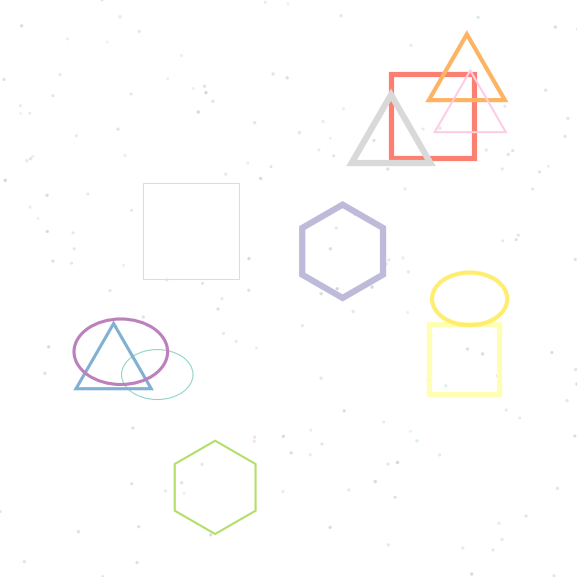[{"shape": "oval", "thickness": 0.5, "radius": 0.31, "center": [0.272, 0.351]}, {"shape": "square", "thickness": 2.5, "radius": 0.3, "center": [0.803, 0.378]}, {"shape": "hexagon", "thickness": 3, "radius": 0.4, "center": [0.593, 0.564]}, {"shape": "square", "thickness": 2.5, "radius": 0.36, "center": [0.749, 0.799]}, {"shape": "triangle", "thickness": 1.5, "radius": 0.38, "center": [0.197, 0.364]}, {"shape": "triangle", "thickness": 2, "radius": 0.38, "center": [0.808, 0.864]}, {"shape": "hexagon", "thickness": 1, "radius": 0.4, "center": [0.373, 0.155]}, {"shape": "triangle", "thickness": 1, "radius": 0.36, "center": [0.814, 0.806]}, {"shape": "triangle", "thickness": 3, "radius": 0.39, "center": [0.677, 0.756]}, {"shape": "oval", "thickness": 1.5, "radius": 0.41, "center": [0.209, 0.39]}, {"shape": "square", "thickness": 0.5, "radius": 0.41, "center": [0.331, 0.599]}, {"shape": "oval", "thickness": 2, "radius": 0.33, "center": [0.813, 0.482]}]